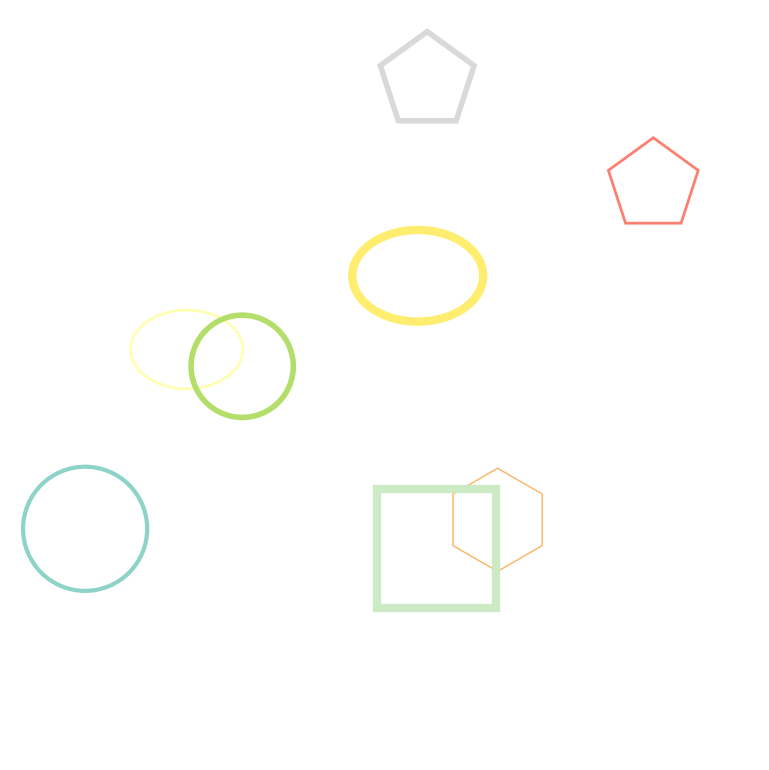[{"shape": "circle", "thickness": 1.5, "radius": 0.4, "center": [0.111, 0.313]}, {"shape": "oval", "thickness": 1, "radius": 0.36, "center": [0.242, 0.546]}, {"shape": "pentagon", "thickness": 1, "radius": 0.31, "center": [0.848, 0.76]}, {"shape": "hexagon", "thickness": 0.5, "radius": 0.33, "center": [0.646, 0.325]}, {"shape": "circle", "thickness": 2, "radius": 0.33, "center": [0.315, 0.524]}, {"shape": "pentagon", "thickness": 2, "radius": 0.32, "center": [0.555, 0.895]}, {"shape": "square", "thickness": 3, "radius": 0.39, "center": [0.567, 0.288]}, {"shape": "oval", "thickness": 3, "radius": 0.43, "center": [0.543, 0.642]}]